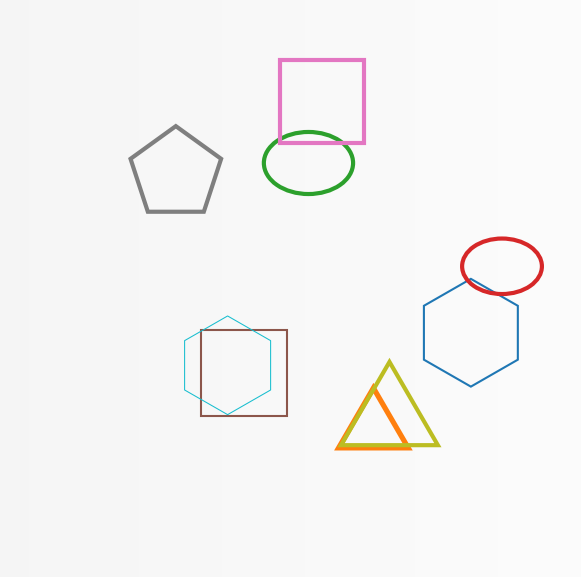[{"shape": "hexagon", "thickness": 1, "radius": 0.47, "center": [0.81, 0.423]}, {"shape": "triangle", "thickness": 2.5, "radius": 0.35, "center": [0.642, 0.258]}, {"shape": "oval", "thickness": 2, "radius": 0.38, "center": [0.531, 0.717]}, {"shape": "oval", "thickness": 2, "radius": 0.34, "center": [0.864, 0.538]}, {"shape": "square", "thickness": 1, "radius": 0.37, "center": [0.42, 0.353]}, {"shape": "square", "thickness": 2, "radius": 0.36, "center": [0.554, 0.824]}, {"shape": "pentagon", "thickness": 2, "radius": 0.41, "center": [0.303, 0.699]}, {"shape": "triangle", "thickness": 2, "radius": 0.48, "center": [0.67, 0.276]}, {"shape": "hexagon", "thickness": 0.5, "radius": 0.43, "center": [0.392, 0.367]}]